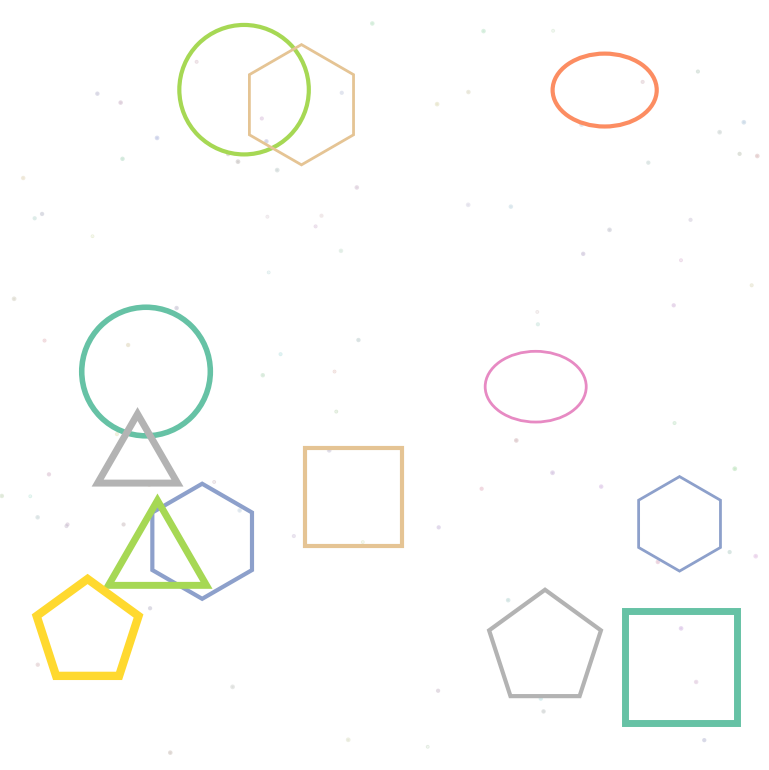[{"shape": "square", "thickness": 2.5, "radius": 0.36, "center": [0.884, 0.133]}, {"shape": "circle", "thickness": 2, "radius": 0.42, "center": [0.19, 0.517]}, {"shape": "oval", "thickness": 1.5, "radius": 0.34, "center": [0.785, 0.883]}, {"shape": "hexagon", "thickness": 1.5, "radius": 0.37, "center": [0.263, 0.297]}, {"shape": "hexagon", "thickness": 1, "radius": 0.31, "center": [0.883, 0.32]}, {"shape": "oval", "thickness": 1, "radius": 0.33, "center": [0.696, 0.498]}, {"shape": "triangle", "thickness": 2.5, "radius": 0.37, "center": [0.205, 0.277]}, {"shape": "circle", "thickness": 1.5, "radius": 0.42, "center": [0.317, 0.884]}, {"shape": "pentagon", "thickness": 3, "radius": 0.35, "center": [0.114, 0.179]}, {"shape": "hexagon", "thickness": 1, "radius": 0.39, "center": [0.392, 0.864]}, {"shape": "square", "thickness": 1.5, "radius": 0.32, "center": [0.459, 0.354]}, {"shape": "triangle", "thickness": 2.5, "radius": 0.3, "center": [0.179, 0.403]}, {"shape": "pentagon", "thickness": 1.5, "radius": 0.38, "center": [0.708, 0.158]}]